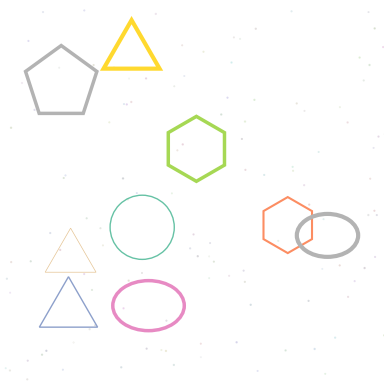[{"shape": "circle", "thickness": 1, "radius": 0.42, "center": [0.369, 0.41]}, {"shape": "hexagon", "thickness": 1.5, "radius": 0.36, "center": [0.747, 0.415]}, {"shape": "triangle", "thickness": 1, "radius": 0.44, "center": [0.178, 0.194]}, {"shape": "oval", "thickness": 2.5, "radius": 0.46, "center": [0.386, 0.206]}, {"shape": "hexagon", "thickness": 2.5, "radius": 0.42, "center": [0.51, 0.613]}, {"shape": "triangle", "thickness": 3, "radius": 0.42, "center": [0.342, 0.864]}, {"shape": "triangle", "thickness": 0.5, "radius": 0.38, "center": [0.183, 0.331]}, {"shape": "pentagon", "thickness": 2.5, "radius": 0.49, "center": [0.159, 0.784]}, {"shape": "oval", "thickness": 3, "radius": 0.4, "center": [0.851, 0.389]}]